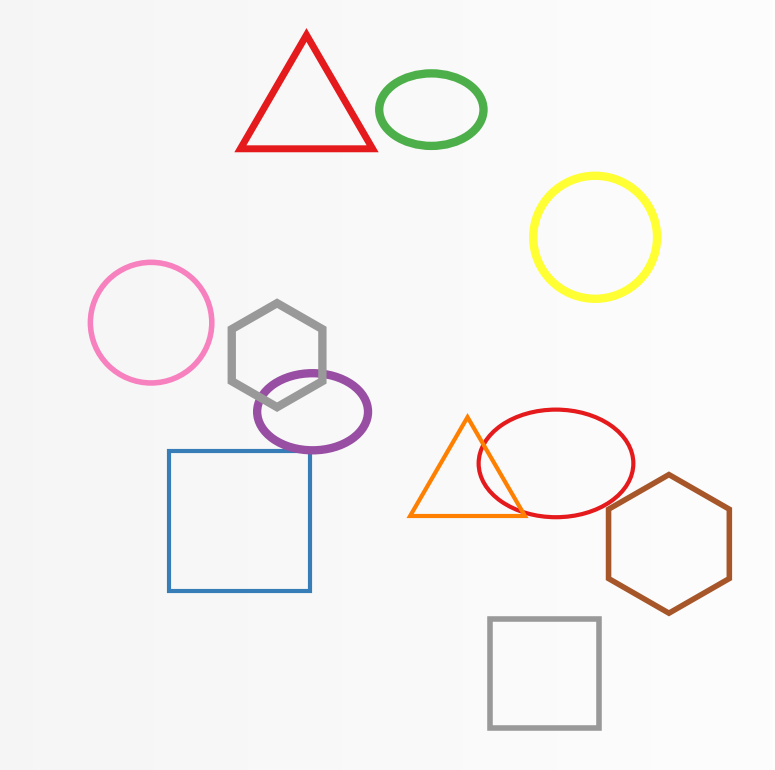[{"shape": "triangle", "thickness": 2.5, "radius": 0.49, "center": [0.395, 0.856]}, {"shape": "oval", "thickness": 1.5, "radius": 0.5, "center": [0.717, 0.398]}, {"shape": "square", "thickness": 1.5, "radius": 0.46, "center": [0.309, 0.324]}, {"shape": "oval", "thickness": 3, "radius": 0.34, "center": [0.557, 0.858]}, {"shape": "oval", "thickness": 3, "radius": 0.36, "center": [0.403, 0.465]}, {"shape": "triangle", "thickness": 1.5, "radius": 0.43, "center": [0.603, 0.373]}, {"shape": "circle", "thickness": 3, "radius": 0.4, "center": [0.768, 0.692]}, {"shape": "hexagon", "thickness": 2, "radius": 0.45, "center": [0.863, 0.294]}, {"shape": "circle", "thickness": 2, "radius": 0.39, "center": [0.195, 0.581]}, {"shape": "hexagon", "thickness": 3, "radius": 0.34, "center": [0.358, 0.539]}, {"shape": "square", "thickness": 2, "radius": 0.35, "center": [0.703, 0.125]}]